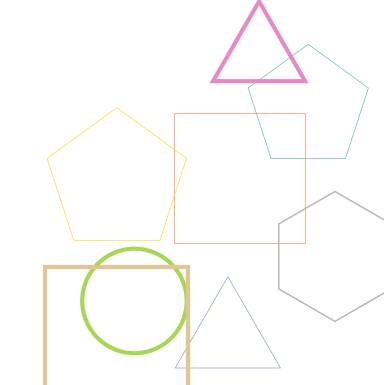[{"shape": "pentagon", "thickness": 0.5, "radius": 0.82, "center": [0.801, 0.721]}, {"shape": "square", "thickness": 0.5, "radius": 0.85, "center": [0.622, 0.538]}, {"shape": "triangle", "thickness": 0.5, "radius": 0.79, "center": [0.592, 0.123]}, {"shape": "triangle", "thickness": 3, "radius": 0.69, "center": [0.673, 0.858]}, {"shape": "circle", "thickness": 3, "radius": 0.68, "center": [0.349, 0.218]}, {"shape": "pentagon", "thickness": 0.5, "radius": 0.95, "center": [0.303, 0.53]}, {"shape": "square", "thickness": 3, "radius": 0.93, "center": [0.302, 0.121]}, {"shape": "hexagon", "thickness": 1, "radius": 0.84, "center": [0.87, 0.334]}]